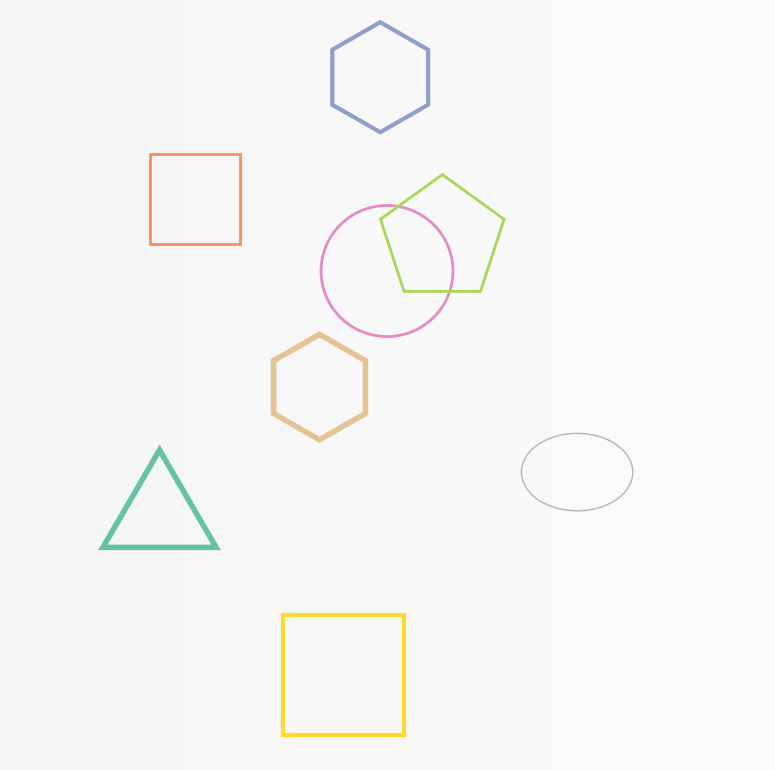[{"shape": "triangle", "thickness": 2, "radius": 0.42, "center": [0.206, 0.331]}, {"shape": "square", "thickness": 1, "radius": 0.29, "center": [0.252, 0.742]}, {"shape": "hexagon", "thickness": 1.5, "radius": 0.36, "center": [0.491, 0.9]}, {"shape": "circle", "thickness": 1, "radius": 0.43, "center": [0.499, 0.648]}, {"shape": "pentagon", "thickness": 1, "radius": 0.42, "center": [0.571, 0.689]}, {"shape": "square", "thickness": 1.5, "radius": 0.39, "center": [0.444, 0.124]}, {"shape": "hexagon", "thickness": 2, "radius": 0.34, "center": [0.412, 0.497]}, {"shape": "oval", "thickness": 0.5, "radius": 0.36, "center": [0.745, 0.387]}]